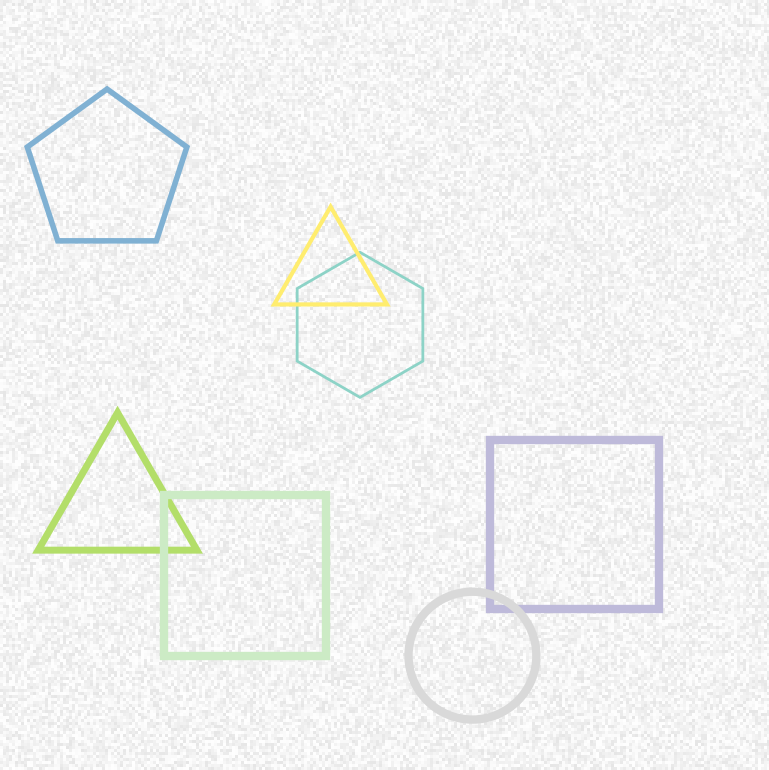[{"shape": "hexagon", "thickness": 1, "radius": 0.47, "center": [0.468, 0.578]}, {"shape": "square", "thickness": 3, "radius": 0.55, "center": [0.746, 0.319]}, {"shape": "pentagon", "thickness": 2, "radius": 0.54, "center": [0.139, 0.775]}, {"shape": "triangle", "thickness": 2.5, "radius": 0.6, "center": [0.153, 0.345]}, {"shape": "circle", "thickness": 3, "radius": 0.42, "center": [0.614, 0.149]}, {"shape": "square", "thickness": 3, "radius": 0.52, "center": [0.318, 0.252]}, {"shape": "triangle", "thickness": 1.5, "radius": 0.42, "center": [0.429, 0.647]}]